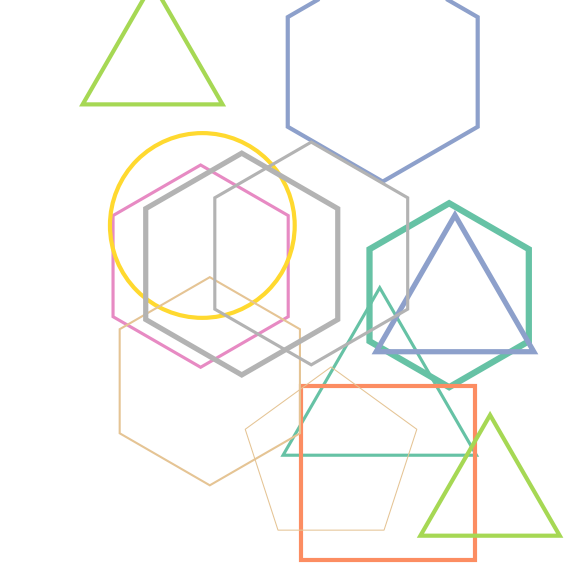[{"shape": "triangle", "thickness": 1.5, "radius": 0.97, "center": [0.658, 0.308]}, {"shape": "hexagon", "thickness": 3, "radius": 0.8, "center": [0.778, 0.488]}, {"shape": "square", "thickness": 2, "radius": 0.75, "center": [0.672, 0.181]}, {"shape": "hexagon", "thickness": 2, "radius": 0.95, "center": [0.663, 0.875]}, {"shape": "triangle", "thickness": 2.5, "radius": 0.79, "center": [0.788, 0.469]}, {"shape": "hexagon", "thickness": 1.5, "radius": 0.88, "center": [0.347, 0.538]}, {"shape": "triangle", "thickness": 2, "radius": 0.7, "center": [0.849, 0.141]}, {"shape": "triangle", "thickness": 2, "radius": 0.7, "center": [0.264, 0.888]}, {"shape": "circle", "thickness": 2, "radius": 0.8, "center": [0.35, 0.609]}, {"shape": "pentagon", "thickness": 0.5, "radius": 0.78, "center": [0.573, 0.208]}, {"shape": "hexagon", "thickness": 1, "radius": 0.9, "center": [0.363, 0.339]}, {"shape": "hexagon", "thickness": 2.5, "radius": 0.96, "center": [0.419, 0.542]}, {"shape": "hexagon", "thickness": 1.5, "radius": 0.96, "center": [0.539, 0.56]}]